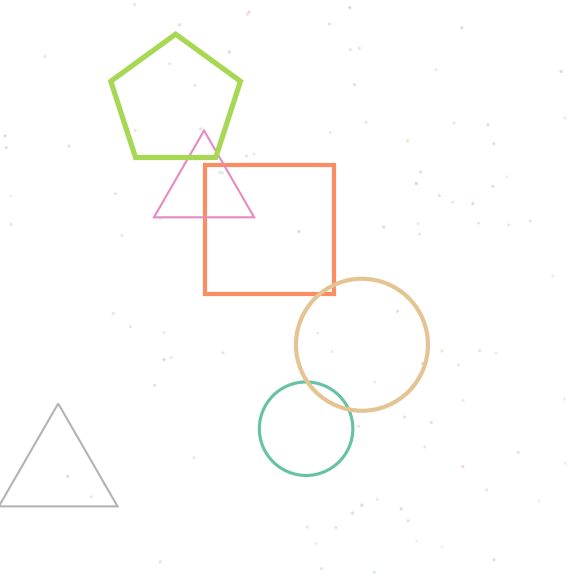[{"shape": "circle", "thickness": 1.5, "radius": 0.4, "center": [0.53, 0.257]}, {"shape": "square", "thickness": 2, "radius": 0.56, "center": [0.467, 0.602]}, {"shape": "triangle", "thickness": 1, "radius": 0.5, "center": [0.353, 0.673]}, {"shape": "pentagon", "thickness": 2.5, "radius": 0.59, "center": [0.304, 0.822]}, {"shape": "circle", "thickness": 2, "radius": 0.57, "center": [0.627, 0.402]}, {"shape": "triangle", "thickness": 1, "radius": 0.59, "center": [0.101, 0.182]}]